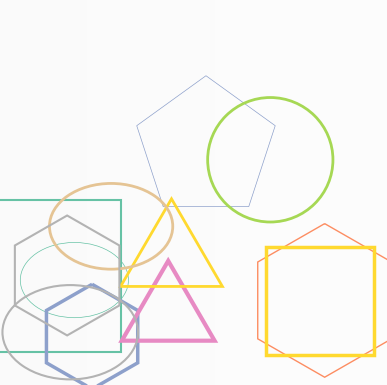[{"shape": "square", "thickness": 1.5, "radius": 0.98, "center": [0.115, 0.283]}, {"shape": "oval", "thickness": 0.5, "radius": 0.7, "center": [0.192, 0.273]}, {"shape": "hexagon", "thickness": 1, "radius": 1.0, "center": [0.838, 0.22]}, {"shape": "pentagon", "thickness": 0.5, "radius": 0.94, "center": [0.532, 0.615]}, {"shape": "hexagon", "thickness": 2.5, "radius": 0.68, "center": [0.238, 0.126]}, {"shape": "triangle", "thickness": 3, "radius": 0.69, "center": [0.434, 0.184]}, {"shape": "circle", "thickness": 2, "radius": 0.81, "center": [0.698, 0.585]}, {"shape": "triangle", "thickness": 2, "radius": 0.76, "center": [0.443, 0.332]}, {"shape": "square", "thickness": 2.5, "radius": 0.7, "center": [0.825, 0.218]}, {"shape": "oval", "thickness": 2, "radius": 0.8, "center": [0.287, 0.412]}, {"shape": "oval", "thickness": 1.5, "radius": 0.87, "center": [0.181, 0.137]}, {"shape": "hexagon", "thickness": 1.5, "radius": 0.78, "center": [0.173, 0.285]}]